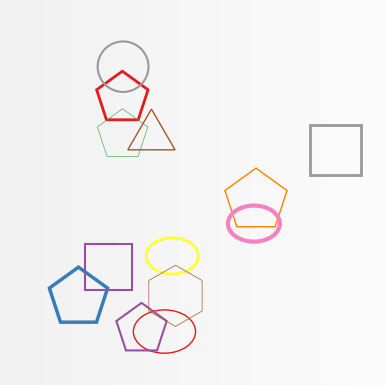[{"shape": "pentagon", "thickness": 2, "radius": 0.35, "center": [0.316, 0.745]}, {"shape": "oval", "thickness": 1, "radius": 0.4, "center": [0.424, 0.139]}, {"shape": "pentagon", "thickness": 2.5, "radius": 0.4, "center": [0.203, 0.227]}, {"shape": "pentagon", "thickness": 0.5, "radius": 0.34, "center": [0.316, 0.649]}, {"shape": "square", "thickness": 1.5, "radius": 0.3, "center": [0.28, 0.306]}, {"shape": "pentagon", "thickness": 1.5, "radius": 0.34, "center": [0.365, 0.145]}, {"shape": "pentagon", "thickness": 1, "radius": 0.42, "center": [0.661, 0.479]}, {"shape": "oval", "thickness": 2, "radius": 0.34, "center": [0.445, 0.335]}, {"shape": "hexagon", "thickness": 0.5, "radius": 0.4, "center": [0.453, 0.232]}, {"shape": "triangle", "thickness": 1, "radius": 0.35, "center": [0.391, 0.646]}, {"shape": "oval", "thickness": 3, "radius": 0.33, "center": [0.655, 0.419]}, {"shape": "circle", "thickness": 1.5, "radius": 0.33, "center": [0.318, 0.827]}, {"shape": "square", "thickness": 2, "radius": 0.33, "center": [0.866, 0.611]}]